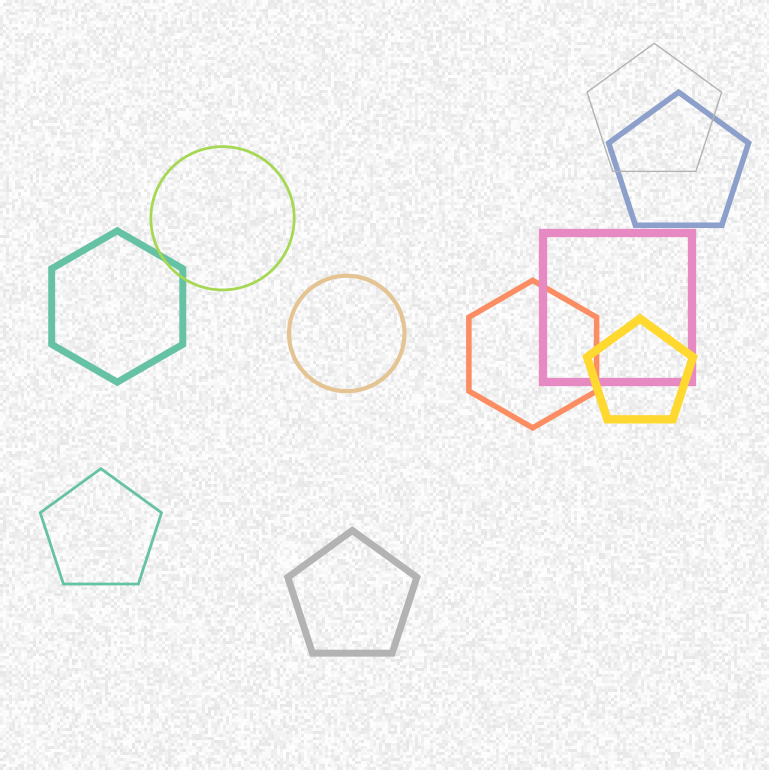[{"shape": "hexagon", "thickness": 2.5, "radius": 0.49, "center": [0.152, 0.602]}, {"shape": "pentagon", "thickness": 1, "radius": 0.41, "center": [0.131, 0.309]}, {"shape": "hexagon", "thickness": 2, "radius": 0.48, "center": [0.692, 0.54]}, {"shape": "pentagon", "thickness": 2, "radius": 0.48, "center": [0.881, 0.785]}, {"shape": "square", "thickness": 3, "radius": 0.48, "center": [0.802, 0.601]}, {"shape": "circle", "thickness": 1, "radius": 0.47, "center": [0.289, 0.717]}, {"shape": "pentagon", "thickness": 3, "radius": 0.36, "center": [0.831, 0.514]}, {"shape": "circle", "thickness": 1.5, "radius": 0.37, "center": [0.45, 0.567]}, {"shape": "pentagon", "thickness": 2.5, "radius": 0.44, "center": [0.458, 0.223]}, {"shape": "pentagon", "thickness": 0.5, "radius": 0.46, "center": [0.85, 0.852]}]